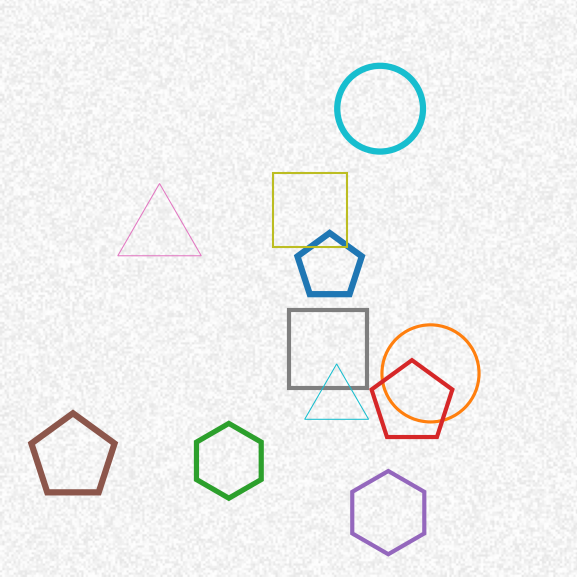[{"shape": "pentagon", "thickness": 3, "radius": 0.29, "center": [0.571, 0.537]}, {"shape": "circle", "thickness": 1.5, "radius": 0.42, "center": [0.745, 0.353]}, {"shape": "hexagon", "thickness": 2.5, "radius": 0.32, "center": [0.396, 0.201]}, {"shape": "pentagon", "thickness": 2, "radius": 0.37, "center": [0.713, 0.302]}, {"shape": "hexagon", "thickness": 2, "radius": 0.36, "center": [0.672, 0.111]}, {"shape": "pentagon", "thickness": 3, "radius": 0.38, "center": [0.126, 0.208]}, {"shape": "triangle", "thickness": 0.5, "radius": 0.42, "center": [0.276, 0.598]}, {"shape": "square", "thickness": 2, "radius": 0.34, "center": [0.568, 0.394]}, {"shape": "square", "thickness": 1, "radius": 0.32, "center": [0.536, 0.635]}, {"shape": "circle", "thickness": 3, "radius": 0.37, "center": [0.658, 0.811]}, {"shape": "triangle", "thickness": 0.5, "radius": 0.32, "center": [0.583, 0.305]}]